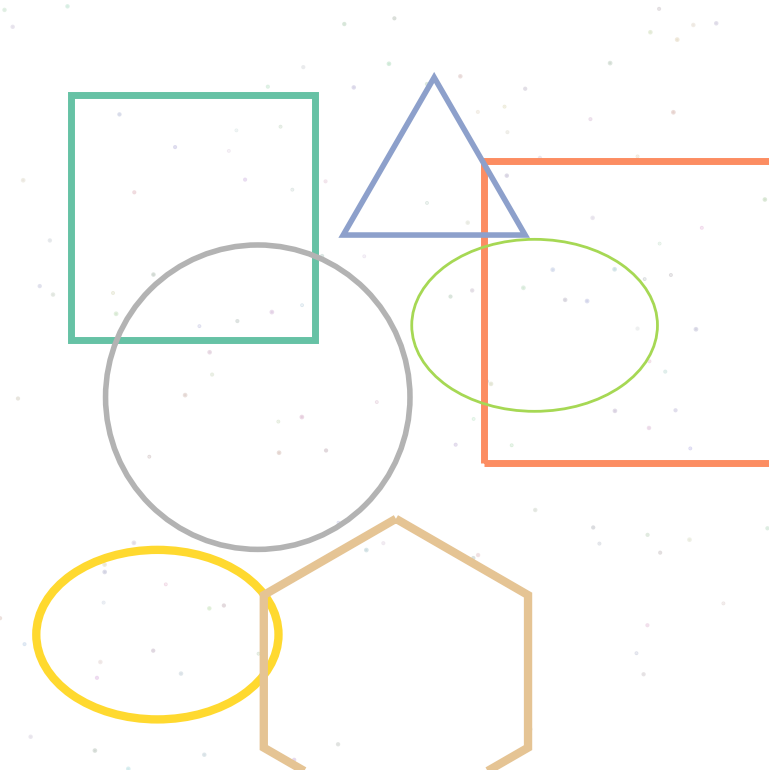[{"shape": "square", "thickness": 2.5, "radius": 0.79, "center": [0.251, 0.718]}, {"shape": "square", "thickness": 2.5, "radius": 0.98, "center": [0.824, 0.595]}, {"shape": "triangle", "thickness": 2, "radius": 0.68, "center": [0.564, 0.763]}, {"shape": "oval", "thickness": 1, "radius": 0.8, "center": [0.694, 0.577]}, {"shape": "oval", "thickness": 3, "radius": 0.79, "center": [0.204, 0.176]}, {"shape": "hexagon", "thickness": 3, "radius": 0.99, "center": [0.514, 0.128]}, {"shape": "circle", "thickness": 2, "radius": 0.99, "center": [0.335, 0.484]}]